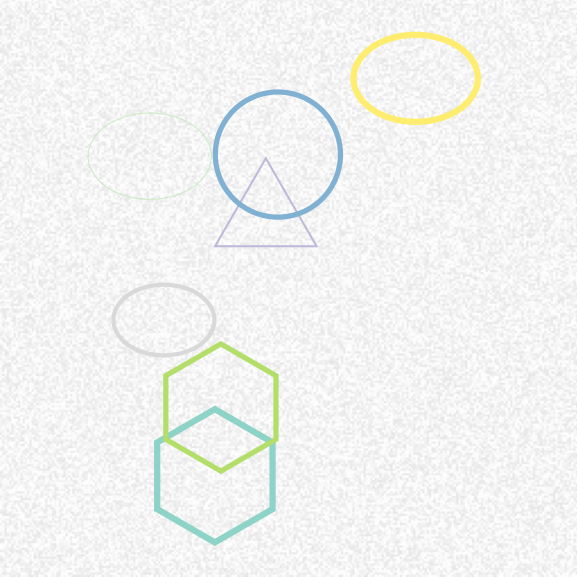[{"shape": "hexagon", "thickness": 3, "radius": 0.58, "center": [0.372, 0.175]}, {"shape": "triangle", "thickness": 1, "radius": 0.51, "center": [0.46, 0.624]}, {"shape": "circle", "thickness": 2.5, "radius": 0.54, "center": [0.481, 0.731]}, {"shape": "hexagon", "thickness": 2.5, "radius": 0.55, "center": [0.382, 0.294]}, {"shape": "oval", "thickness": 2, "radius": 0.44, "center": [0.284, 0.445]}, {"shape": "oval", "thickness": 0.5, "radius": 0.53, "center": [0.259, 0.729]}, {"shape": "oval", "thickness": 3, "radius": 0.54, "center": [0.72, 0.864]}]